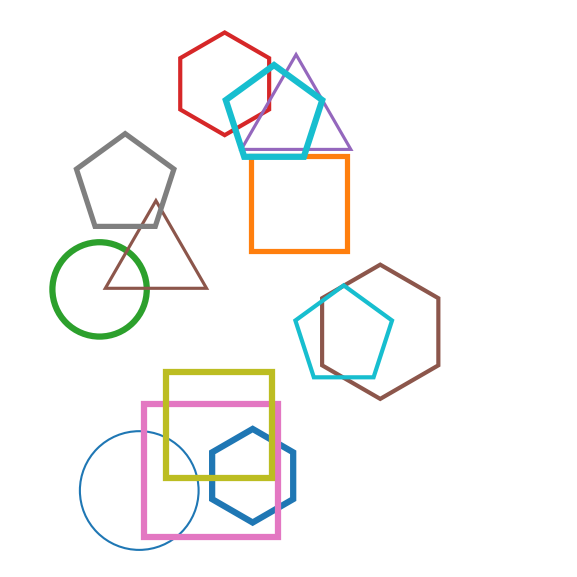[{"shape": "hexagon", "thickness": 3, "radius": 0.41, "center": [0.438, 0.175]}, {"shape": "circle", "thickness": 1, "radius": 0.51, "center": [0.241, 0.15]}, {"shape": "square", "thickness": 2.5, "radius": 0.41, "center": [0.518, 0.647]}, {"shape": "circle", "thickness": 3, "radius": 0.41, "center": [0.172, 0.498]}, {"shape": "hexagon", "thickness": 2, "radius": 0.44, "center": [0.389, 0.854]}, {"shape": "triangle", "thickness": 1.5, "radius": 0.55, "center": [0.513, 0.795]}, {"shape": "triangle", "thickness": 1.5, "radius": 0.51, "center": [0.27, 0.551]}, {"shape": "hexagon", "thickness": 2, "radius": 0.58, "center": [0.658, 0.425]}, {"shape": "square", "thickness": 3, "radius": 0.58, "center": [0.365, 0.184]}, {"shape": "pentagon", "thickness": 2.5, "radius": 0.44, "center": [0.217, 0.679]}, {"shape": "square", "thickness": 3, "radius": 0.46, "center": [0.38, 0.264]}, {"shape": "pentagon", "thickness": 3, "radius": 0.44, "center": [0.475, 0.799]}, {"shape": "pentagon", "thickness": 2, "radius": 0.44, "center": [0.595, 0.417]}]